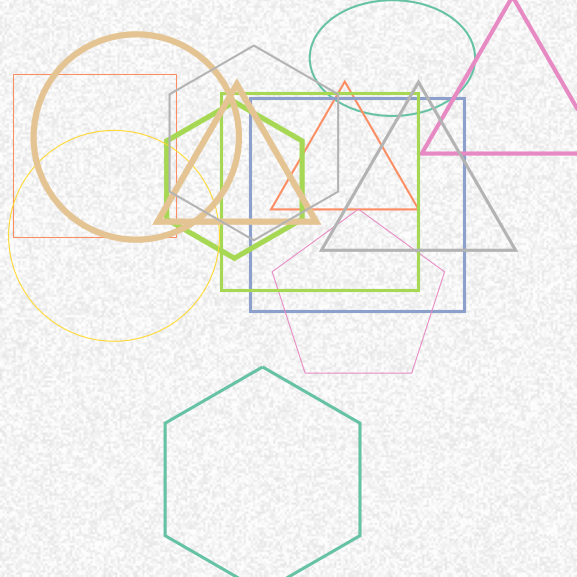[{"shape": "hexagon", "thickness": 1.5, "radius": 0.97, "center": [0.455, 0.169]}, {"shape": "oval", "thickness": 1, "radius": 0.72, "center": [0.68, 0.899]}, {"shape": "triangle", "thickness": 1, "radius": 0.74, "center": [0.597, 0.71]}, {"shape": "square", "thickness": 0.5, "radius": 0.7, "center": [0.164, 0.729]}, {"shape": "square", "thickness": 1.5, "radius": 0.92, "center": [0.618, 0.645]}, {"shape": "pentagon", "thickness": 0.5, "radius": 0.78, "center": [0.621, 0.48]}, {"shape": "triangle", "thickness": 2, "radius": 0.91, "center": [0.887, 0.824]}, {"shape": "hexagon", "thickness": 2.5, "radius": 0.68, "center": [0.406, 0.687]}, {"shape": "square", "thickness": 1.5, "radius": 0.85, "center": [0.553, 0.668]}, {"shape": "circle", "thickness": 0.5, "radius": 0.91, "center": [0.197, 0.591]}, {"shape": "circle", "thickness": 3, "radius": 0.89, "center": [0.236, 0.762]}, {"shape": "triangle", "thickness": 3, "radius": 0.79, "center": [0.41, 0.695]}, {"shape": "triangle", "thickness": 1.5, "radius": 0.97, "center": [0.725, 0.663]}, {"shape": "hexagon", "thickness": 1, "radius": 0.84, "center": [0.44, 0.752]}]